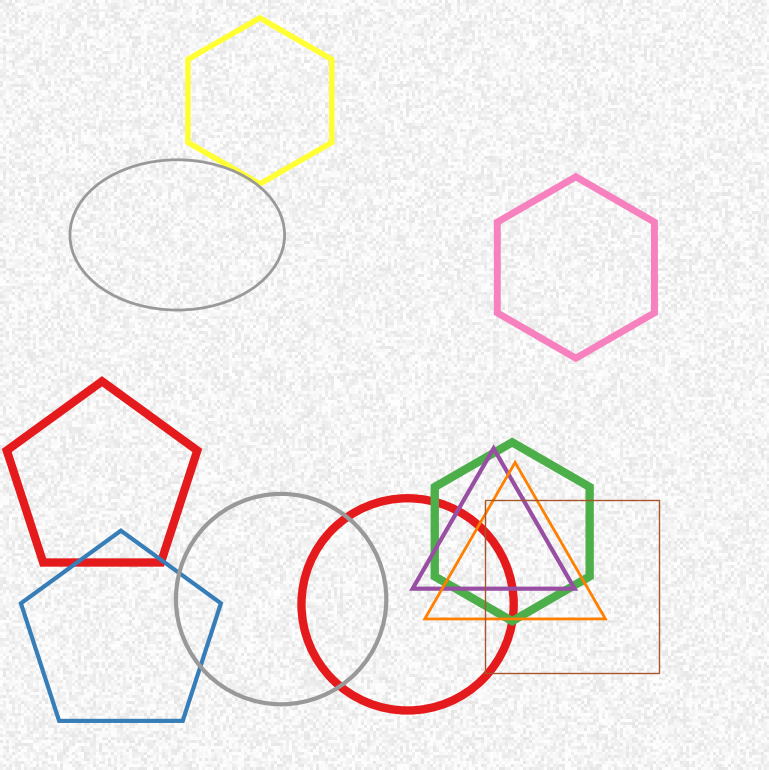[{"shape": "circle", "thickness": 3, "radius": 0.69, "center": [0.529, 0.215]}, {"shape": "pentagon", "thickness": 3, "radius": 0.65, "center": [0.133, 0.375]}, {"shape": "pentagon", "thickness": 1.5, "radius": 0.68, "center": [0.157, 0.174]}, {"shape": "hexagon", "thickness": 3, "radius": 0.58, "center": [0.665, 0.309]}, {"shape": "triangle", "thickness": 1.5, "radius": 0.61, "center": [0.641, 0.296]}, {"shape": "triangle", "thickness": 1, "radius": 0.68, "center": [0.669, 0.264]}, {"shape": "hexagon", "thickness": 2, "radius": 0.54, "center": [0.337, 0.869]}, {"shape": "square", "thickness": 0.5, "radius": 0.56, "center": [0.743, 0.238]}, {"shape": "hexagon", "thickness": 2.5, "radius": 0.59, "center": [0.748, 0.653]}, {"shape": "circle", "thickness": 1.5, "radius": 0.68, "center": [0.365, 0.222]}, {"shape": "oval", "thickness": 1, "radius": 0.7, "center": [0.23, 0.695]}]